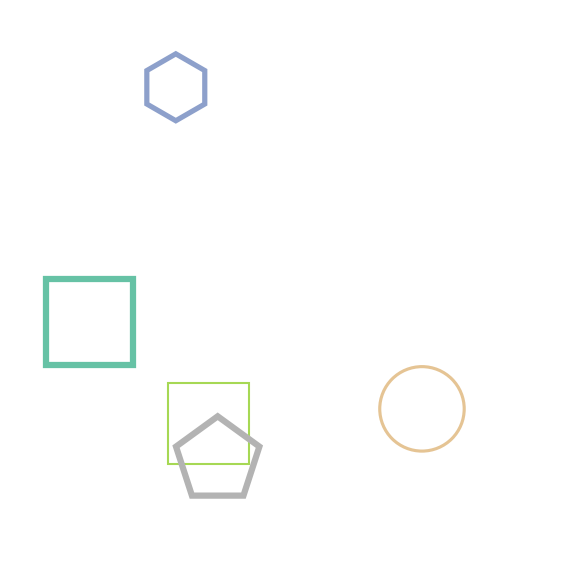[{"shape": "square", "thickness": 3, "radius": 0.38, "center": [0.155, 0.442]}, {"shape": "hexagon", "thickness": 2.5, "radius": 0.29, "center": [0.304, 0.848]}, {"shape": "square", "thickness": 1, "radius": 0.35, "center": [0.361, 0.266]}, {"shape": "circle", "thickness": 1.5, "radius": 0.37, "center": [0.731, 0.291]}, {"shape": "pentagon", "thickness": 3, "radius": 0.38, "center": [0.377, 0.202]}]